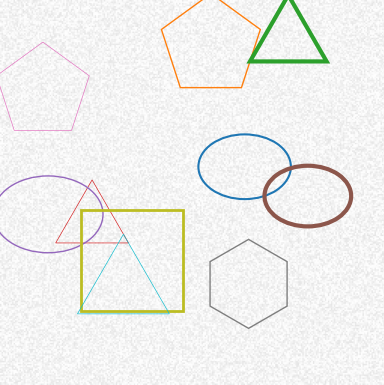[{"shape": "oval", "thickness": 1.5, "radius": 0.6, "center": [0.635, 0.567]}, {"shape": "pentagon", "thickness": 1, "radius": 0.68, "center": [0.548, 0.882]}, {"shape": "triangle", "thickness": 3, "radius": 0.57, "center": [0.749, 0.898]}, {"shape": "triangle", "thickness": 0.5, "radius": 0.55, "center": [0.239, 0.424]}, {"shape": "oval", "thickness": 1, "radius": 0.71, "center": [0.125, 0.443]}, {"shape": "oval", "thickness": 3, "radius": 0.56, "center": [0.8, 0.491]}, {"shape": "pentagon", "thickness": 0.5, "radius": 0.63, "center": [0.111, 0.764]}, {"shape": "hexagon", "thickness": 1, "radius": 0.58, "center": [0.646, 0.263]}, {"shape": "square", "thickness": 2, "radius": 0.66, "center": [0.343, 0.323]}, {"shape": "triangle", "thickness": 0.5, "radius": 0.69, "center": [0.321, 0.254]}]